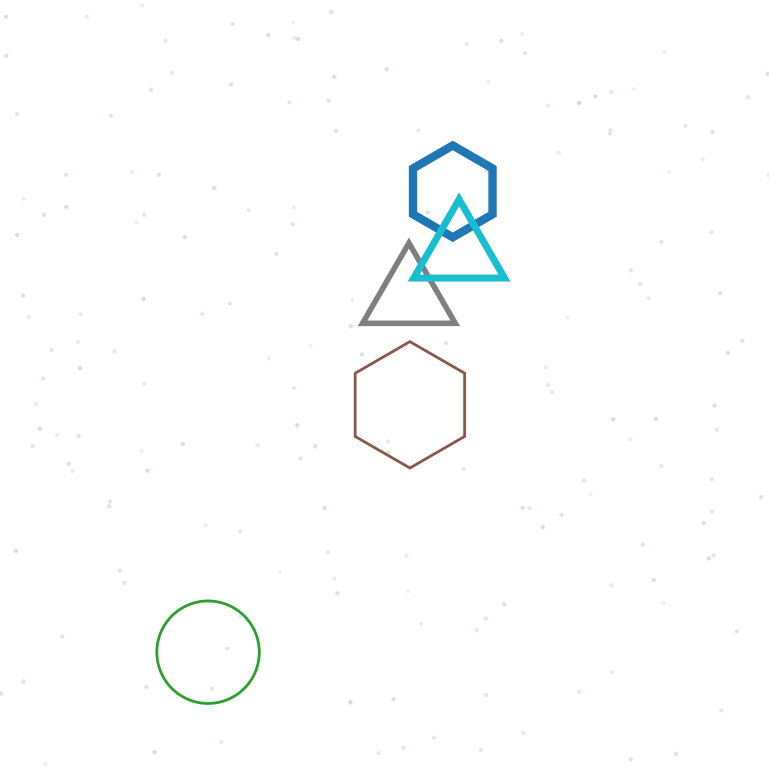[{"shape": "hexagon", "thickness": 3, "radius": 0.3, "center": [0.588, 0.751]}, {"shape": "circle", "thickness": 1, "radius": 0.33, "center": [0.27, 0.153]}, {"shape": "hexagon", "thickness": 1, "radius": 0.41, "center": [0.532, 0.474]}, {"shape": "triangle", "thickness": 2, "radius": 0.35, "center": [0.531, 0.615]}, {"shape": "triangle", "thickness": 2.5, "radius": 0.34, "center": [0.596, 0.673]}]